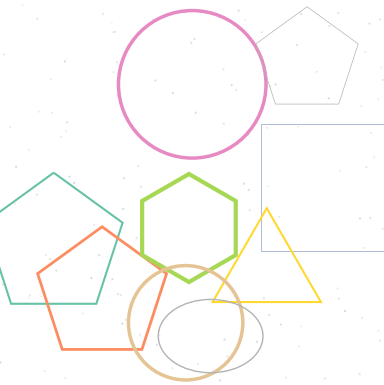[{"shape": "pentagon", "thickness": 1.5, "radius": 0.94, "center": [0.139, 0.363]}, {"shape": "pentagon", "thickness": 2, "radius": 0.88, "center": [0.265, 0.235]}, {"shape": "square", "thickness": 0.5, "radius": 0.83, "center": [0.844, 0.514]}, {"shape": "circle", "thickness": 2.5, "radius": 0.96, "center": [0.499, 0.781]}, {"shape": "hexagon", "thickness": 3, "radius": 0.7, "center": [0.491, 0.408]}, {"shape": "triangle", "thickness": 1.5, "radius": 0.81, "center": [0.693, 0.297]}, {"shape": "circle", "thickness": 2.5, "radius": 0.74, "center": [0.482, 0.162]}, {"shape": "pentagon", "thickness": 0.5, "radius": 0.7, "center": [0.798, 0.843]}, {"shape": "oval", "thickness": 1, "radius": 0.68, "center": [0.547, 0.127]}]